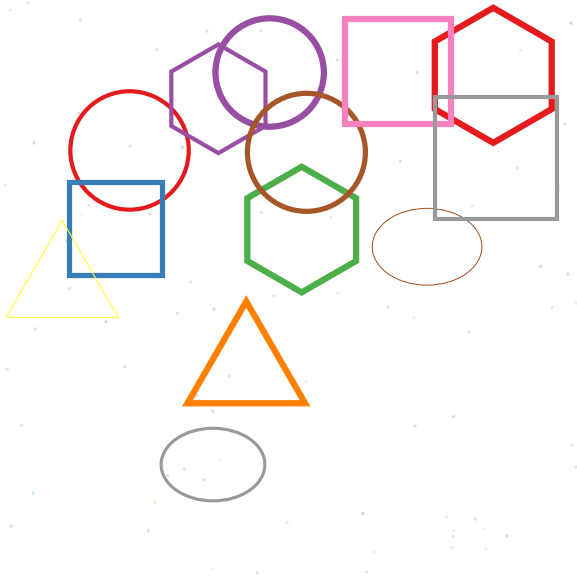[{"shape": "circle", "thickness": 2, "radius": 0.51, "center": [0.224, 0.739]}, {"shape": "hexagon", "thickness": 3, "radius": 0.58, "center": [0.854, 0.869]}, {"shape": "square", "thickness": 2.5, "radius": 0.4, "center": [0.2, 0.604]}, {"shape": "hexagon", "thickness": 3, "radius": 0.54, "center": [0.522, 0.602]}, {"shape": "circle", "thickness": 3, "radius": 0.47, "center": [0.467, 0.874]}, {"shape": "hexagon", "thickness": 2, "radius": 0.47, "center": [0.378, 0.828]}, {"shape": "triangle", "thickness": 3, "radius": 0.59, "center": [0.426, 0.36]}, {"shape": "triangle", "thickness": 0.5, "radius": 0.56, "center": [0.108, 0.506]}, {"shape": "circle", "thickness": 2.5, "radius": 0.51, "center": [0.531, 0.735]}, {"shape": "oval", "thickness": 0.5, "radius": 0.47, "center": [0.739, 0.572]}, {"shape": "square", "thickness": 3, "radius": 0.46, "center": [0.689, 0.875]}, {"shape": "oval", "thickness": 1.5, "radius": 0.45, "center": [0.369, 0.195]}, {"shape": "square", "thickness": 2, "radius": 0.53, "center": [0.858, 0.725]}]